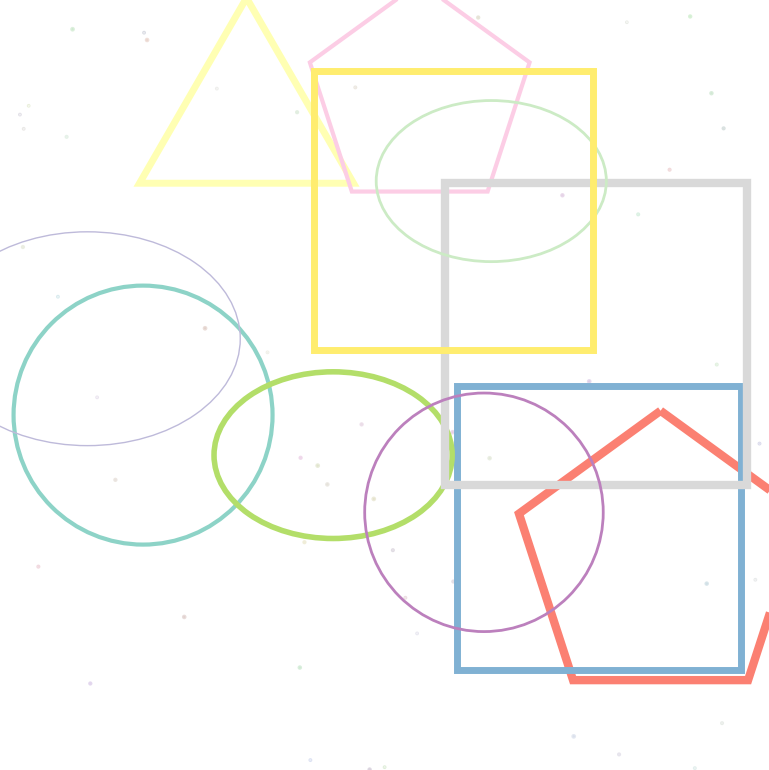[{"shape": "circle", "thickness": 1.5, "radius": 0.84, "center": [0.186, 0.461]}, {"shape": "triangle", "thickness": 2.5, "radius": 0.8, "center": [0.32, 0.842]}, {"shape": "oval", "thickness": 0.5, "radius": 0.99, "center": [0.114, 0.56]}, {"shape": "pentagon", "thickness": 3, "radius": 0.97, "center": [0.858, 0.273]}, {"shape": "square", "thickness": 2.5, "radius": 0.92, "center": [0.778, 0.314]}, {"shape": "oval", "thickness": 2, "radius": 0.77, "center": [0.433, 0.409]}, {"shape": "pentagon", "thickness": 1.5, "radius": 0.75, "center": [0.545, 0.873]}, {"shape": "square", "thickness": 3, "radius": 0.98, "center": [0.774, 0.567]}, {"shape": "circle", "thickness": 1, "radius": 0.77, "center": [0.629, 0.335]}, {"shape": "oval", "thickness": 1, "radius": 0.75, "center": [0.638, 0.765]}, {"shape": "square", "thickness": 2.5, "radius": 0.91, "center": [0.589, 0.726]}]